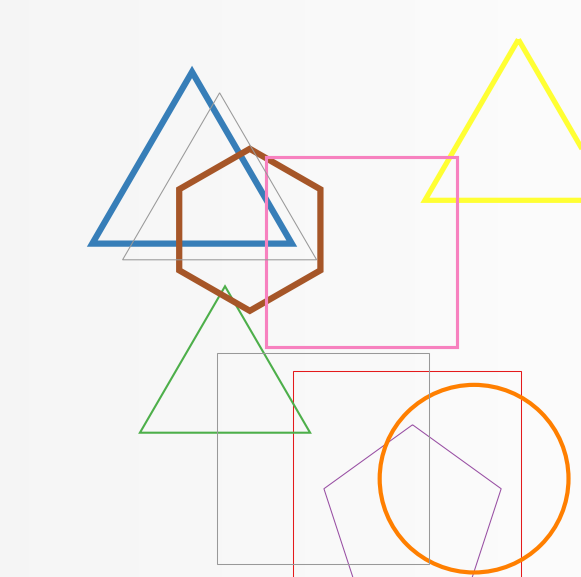[{"shape": "square", "thickness": 0.5, "radius": 0.98, "center": [0.7, 0.16]}, {"shape": "triangle", "thickness": 3, "radius": 0.99, "center": [0.33, 0.676]}, {"shape": "triangle", "thickness": 1, "radius": 0.85, "center": [0.387, 0.334]}, {"shape": "pentagon", "thickness": 0.5, "radius": 0.8, "center": [0.71, 0.103]}, {"shape": "circle", "thickness": 2, "radius": 0.81, "center": [0.816, 0.17]}, {"shape": "triangle", "thickness": 2.5, "radius": 0.93, "center": [0.892, 0.745]}, {"shape": "hexagon", "thickness": 3, "radius": 0.7, "center": [0.43, 0.601]}, {"shape": "square", "thickness": 1.5, "radius": 0.82, "center": [0.622, 0.563]}, {"shape": "triangle", "thickness": 0.5, "radius": 0.96, "center": [0.378, 0.646]}, {"shape": "square", "thickness": 0.5, "radius": 0.91, "center": [0.556, 0.206]}]